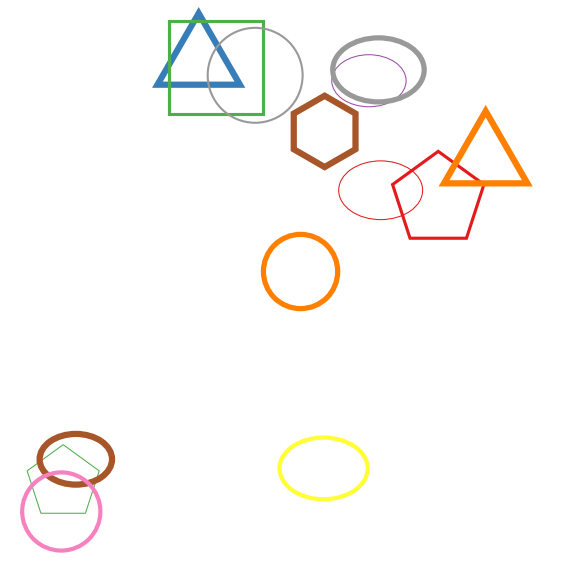[{"shape": "oval", "thickness": 0.5, "radius": 0.36, "center": [0.659, 0.67]}, {"shape": "pentagon", "thickness": 1.5, "radius": 0.42, "center": [0.759, 0.654]}, {"shape": "triangle", "thickness": 3, "radius": 0.41, "center": [0.344, 0.894]}, {"shape": "pentagon", "thickness": 0.5, "radius": 0.33, "center": [0.109, 0.163]}, {"shape": "square", "thickness": 1.5, "radius": 0.41, "center": [0.374, 0.882]}, {"shape": "oval", "thickness": 0.5, "radius": 0.32, "center": [0.639, 0.859]}, {"shape": "triangle", "thickness": 3, "radius": 0.42, "center": [0.841, 0.723]}, {"shape": "circle", "thickness": 2.5, "radius": 0.32, "center": [0.52, 0.529]}, {"shape": "oval", "thickness": 2, "radius": 0.38, "center": [0.56, 0.188]}, {"shape": "oval", "thickness": 3, "radius": 0.31, "center": [0.131, 0.204]}, {"shape": "hexagon", "thickness": 3, "radius": 0.31, "center": [0.562, 0.772]}, {"shape": "circle", "thickness": 2, "radius": 0.34, "center": [0.106, 0.113]}, {"shape": "oval", "thickness": 2.5, "radius": 0.4, "center": [0.655, 0.878]}, {"shape": "circle", "thickness": 1, "radius": 0.41, "center": [0.442, 0.869]}]